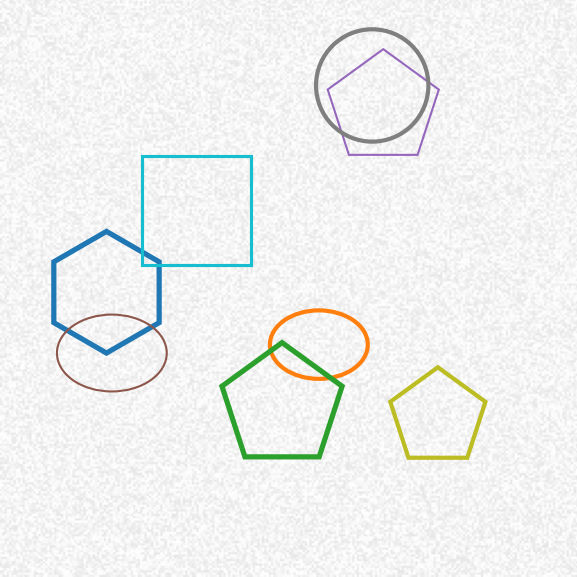[{"shape": "hexagon", "thickness": 2.5, "radius": 0.53, "center": [0.184, 0.493]}, {"shape": "oval", "thickness": 2, "radius": 0.42, "center": [0.552, 0.402]}, {"shape": "pentagon", "thickness": 2.5, "radius": 0.55, "center": [0.488, 0.297]}, {"shape": "pentagon", "thickness": 1, "radius": 0.51, "center": [0.664, 0.813]}, {"shape": "oval", "thickness": 1, "radius": 0.48, "center": [0.194, 0.388]}, {"shape": "circle", "thickness": 2, "radius": 0.49, "center": [0.645, 0.851]}, {"shape": "pentagon", "thickness": 2, "radius": 0.43, "center": [0.758, 0.277]}, {"shape": "square", "thickness": 1.5, "radius": 0.47, "center": [0.34, 0.634]}]